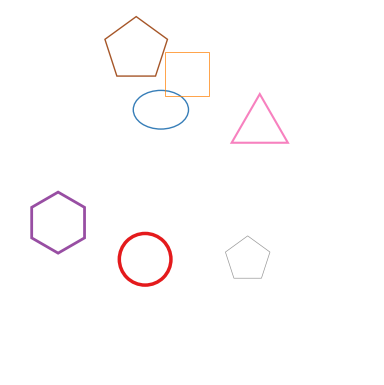[{"shape": "circle", "thickness": 2.5, "radius": 0.34, "center": [0.377, 0.327]}, {"shape": "oval", "thickness": 1, "radius": 0.36, "center": [0.418, 0.715]}, {"shape": "hexagon", "thickness": 2, "radius": 0.4, "center": [0.151, 0.422]}, {"shape": "square", "thickness": 0.5, "radius": 0.29, "center": [0.486, 0.808]}, {"shape": "pentagon", "thickness": 1, "radius": 0.43, "center": [0.354, 0.871]}, {"shape": "triangle", "thickness": 1.5, "radius": 0.42, "center": [0.675, 0.671]}, {"shape": "pentagon", "thickness": 0.5, "radius": 0.3, "center": [0.643, 0.327]}]